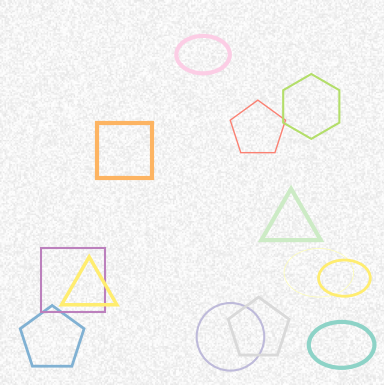[{"shape": "oval", "thickness": 3, "radius": 0.43, "center": [0.887, 0.104]}, {"shape": "oval", "thickness": 0.5, "radius": 0.45, "center": [0.828, 0.292]}, {"shape": "circle", "thickness": 1.5, "radius": 0.44, "center": [0.599, 0.125]}, {"shape": "pentagon", "thickness": 1, "radius": 0.38, "center": [0.67, 0.665]}, {"shape": "pentagon", "thickness": 2, "radius": 0.44, "center": [0.135, 0.119]}, {"shape": "square", "thickness": 3, "radius": 0.36, "center": [0.324, 0.609]}, {"shape": "hexagon", "thickness": 1.5, "radius": 0.42, "center": [0.809, 0.724]}, {"shape": "oval", "thickness": 3, "radius": 0.35, "center": [0.527, 0.858]}, {"shape": "pentagon", "thickness": 2, "radius": 0.42, "center": [0.672, 0.145]}, {"shape": "square", "thickness": 1.5, "radius": 0.42, "center": [0.19, 0.273]}, {"shape": "triangle", "thickness": 3, "radius": 0.45, "center": [0.756, 0.421]}, {"shape": "triangle", "thickness": 2.5, "radius": 0.41, "center": [0.232, 0.25]}, {"shape": "oval", "thickness": 2, "radius": 0.34, "center": [0.895, 0.278]}]